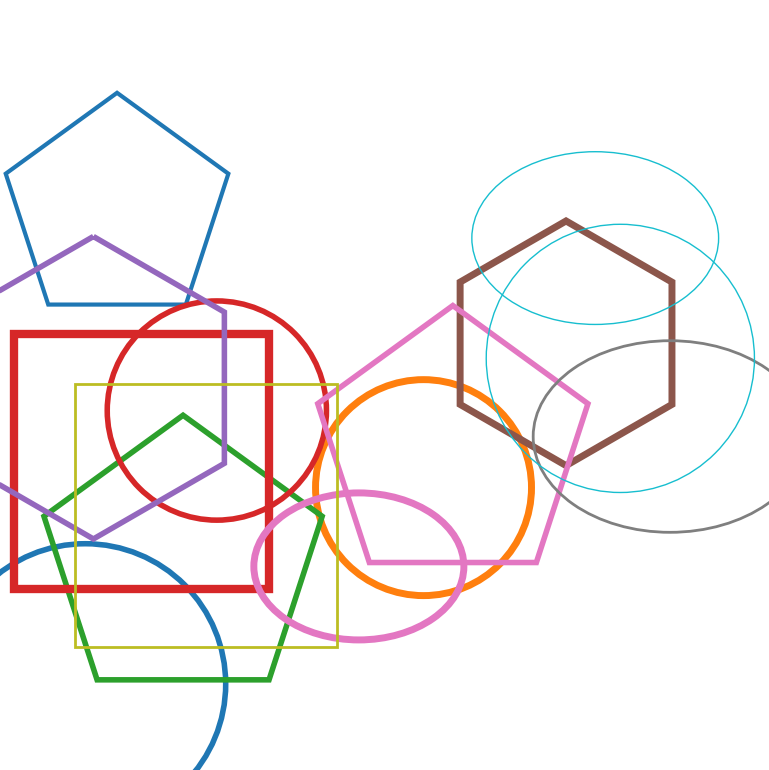[{"shape": "circle", "thickness": 2, "radius": 0.91, "center": [0.111, 0.112]}, {"shape": "pentagon", "thickness": 1.5, "radius": 0.76, "center": [0.152, 0.727]}, {"shape": "circle", "thickness": 2.5, "radius": 0.7, "center": [0.55, 0.367]}, {"shape": "pentagon", "thickness": 2, "radius": 0.95, "center": [0.238, 0.271]}, {"shape": "square", "thickness": 3, "radius": 0.83, "center": [0.184, 0.4]}, {"shape": "circle", "thickness": 2, "radius": 0.71, "center": [0.282, 0.467]}, {"shape": "hexagon", "thickness": 2, "radius": 0.98, "center": [0.121, 0.496]}, {"shape": "hexagon", "thickness": 2.5, "radius": 0.79, "center": [0.735, 0.554]}, {"shape": "oval", "thickness": 2.5, "radius": 0.68, "center": [0.466, 0.264]}, {"shape": "pentagon", "thickness": 2, "radius": 0.92, "center": [0.588, 0.419]}, {"shape": "oval", "thickness": 1, "radius": 0.89, "center": [0.87, 0.433]}, {"shape": "square", "thickness": 1, "radius": 0.85, "center": [0.267, 0.331]}, {"shape": "oval", "thickness": 0.5, "radius": 0.8, "center": [0.773, 0.691]}, {"shape": "circle", "thickness": 0.5, "radius": 0.87, "center": [0.806, 0.535]}]